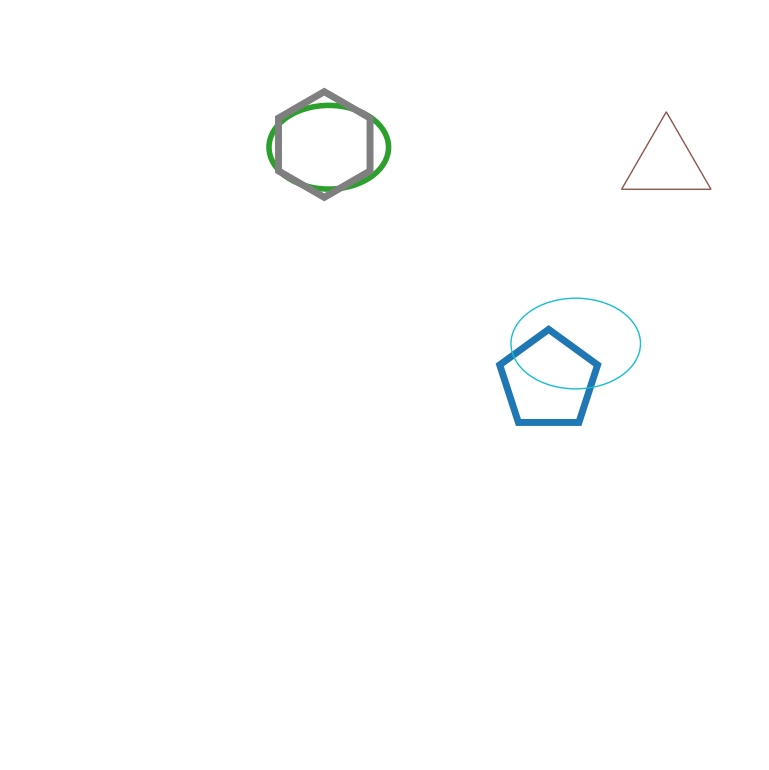[{"shape": "pentagon", "thickness": 2.5, "radius": 0.33, "center": [0.713, 0.505]}, {"shape": "oval", "thickness": 2, "radius": 0.39, "center": [0.427, 0.809]}, {"shape": "triangle", "thickness": 0.5, "radius": 0.34, "center": [0.865, 0.788]}, {"shape": "hexagon", "thickness": 2.5, "radius": 0.34, "center": [0.421, 0.812]}, {"shape": "oval", "thickness": 0.5, "radius": 0.42, "center": [0.748, 0.554]}]